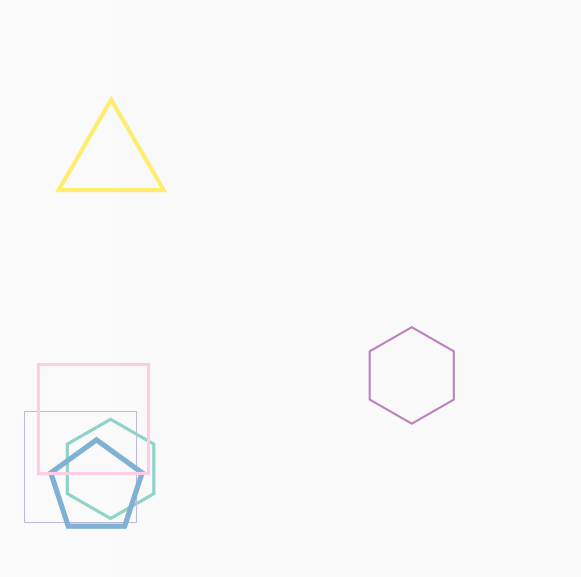[{"shape": "hexagon", "thickness": 1.5, "radius": 0.43, "center": [0.19, 0.187]}, {"shape": "square", "thickness": 0.5, "radius": 0.48, "center": [0.138, 0.191]}, {"shape": "pentagon", "thickness": 2.5, "radius": 0.41, "center": [0.166, 0.155]}, {"shape": "square", "thickness": 1.5, "radius": 0.47, "center": [0.16, 0.274]}, {"shape": "hexagon", "thickness": 1, "radius": 0.42, "center": [0.708, 0.349]}, {"shape": "triangle", "thickness": 2, "radius": 0.52, "center": [0.191, 0.722]}]